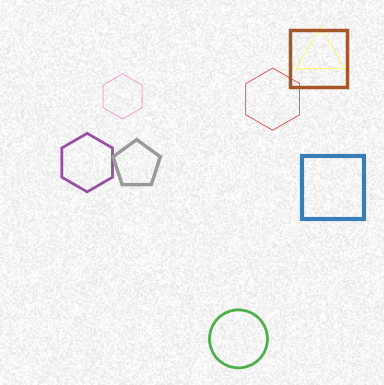[{"shape": "hexagon", "thickness": 0.5, "radius": 0.4, "center": [0.708, 0.742]}, {"shape": "square", "thickness": 3, "radius": 0.41, "center": [0.865, 0.512]}, {"shape": "circle", "thickness": 2, "radius": 0.38, "center": [0.619, 0.12]}, {"shape": "hexagon", "thickness": 2, "radius": 0.38, "center": [0.226, 0.578]}, {"shape": "triangle", "thickness": 0.5, "radius": 0.36, "center": [0.832, 0.858]}, {"shape": "square", "thickness": 2.5, "radius": 0.37, "center": [0.828, 0.849]}, {"shape": "hexagon", "thickness": 0.5, "radius": 0.29, "center": [0.318, 0.75]}, {"shape": "pentagon", "thickness": 2.5, "radius": 0.32, "center": [0.355, 0.573]}]